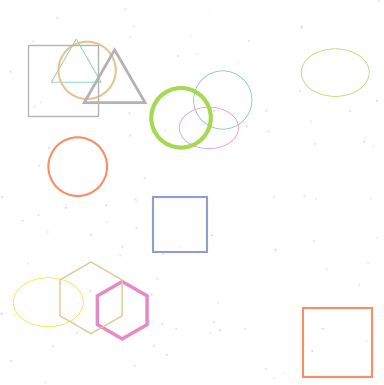[{"shape": "triangle", "thickness": 0.5, "radius": 0.37, "center": [0.198, 0.824]}, {"shape": "circle", "thickness": 0.5, "radius": 0.38, "center": [0.579, 0.74]}, {"shape": "square", "thickness": 1.5, "radius": 0.45, "center": [0.877, 0.111]}, {"shape": "circle", "thickness": 1.5, "radius": 0.38, "center": [0.202, 0.567]}, {"shape": "square", "thickness": 1.5, "radius": 0.36, "center": [0.468, 0.416]}, {"shape": "oval", "thickness": 0.5, "radius": 0.38, "center": [0.543, 0.668]}, {"shape": "hexagon", "thickness": 2.5, "radius": 0.37, "center": [0.317, 0.194]}, {"shape": "oval", "thickness": 0.5, "radius": 0.44, "center": [0.871, 0.811]}, {"shape": "circle", "thickness": 3, "radius": 0.39, "center": [0.47, 0.694]}, {"shape": "oval", "thickness": 0.5, "radius": 0.45, "center": [0.125, 0.215]}, {"shape": "circle", "thickness": 1.5, "radius": 0.37, "center": [0.226, 0.817]}, {"shape": "hexagon", "thickness": 1, "radius": 0.47, "center": [0.236, 0.226]}, {"shape": "square", "thickness": 1, "radius": 0.46, "center": [0.163, 0.791]}, {"shape": "triangle", "thickness": 2, "radius": 0.46, "center": [0.298, 0.779]}]